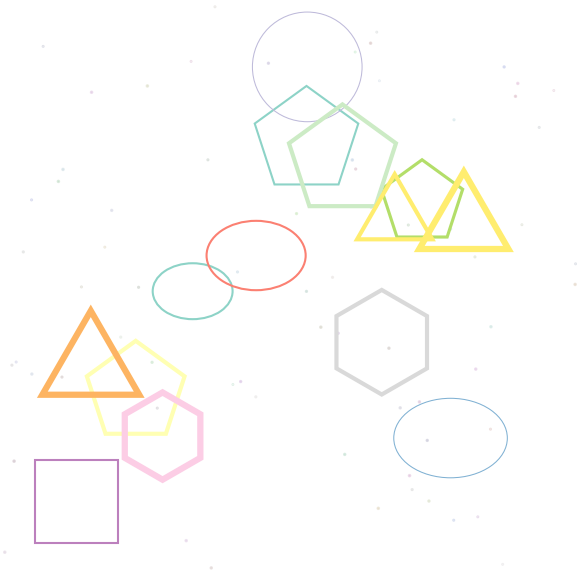[{"shape": "oval", "thickness": 1, "radius": 0.35, "center": [0.334, 0.495]}, {"shape": "pentagon", "thickness": 1, "radius": 0.47, "center": [0.531, 0.756]}, {"shape": "pentagon", "thickness": 2, "radius": 0.44, "center": [0.235, 0.32]}, {"shape": "circle", "thickness": 0.5, "radius": 0.47, "center": [0.532, 0.883]}, {"shape": "oval", "thickness": 1, "radius": 0.43, "center": [0.443, 0.557]}, {"shape": "oval", "thickness": 0.5, "radius": 0.49, "center": [0.78, 0.241]}, {"shape": "triangle", "thickness": 3, "radius": 0.48, "center": [0.157, 0.364]}, {"shape": "pentagon", "thickness": 1.5, "radius": 0.37, "center": [0.731, 0.649]}, {"shape": "hexagon", "thickness": 3, "radius": 0.38, "center": [0.281, 0.244]}, {"shape": "hexagon", "thickness": 2, "radius": 0.45, "center": [0.661, 0.407]}, {"shape": "square", "thickness": 1, "radius": 0.36, "center": [0.132, 0.131]}, {"shape": "pentagon", "thickness": 2, "radius": 0.49, "center": [0.593, 0.721]}, {"shape": "triangle", "thickness": 2, "radius": 0.38, "center": [0.683, 0.622]}, {"shape": "triangle", "thickness": 3, "radius": 0.45, "center": [0.803, 0.613]}]